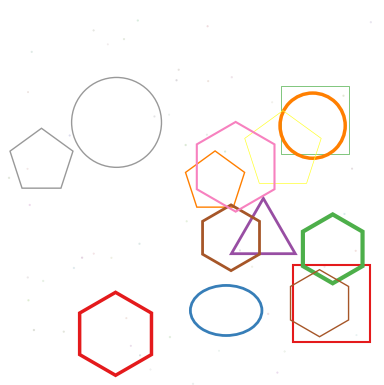[{"shape": "hexagon", "thickness": 2.5, "radius": 0.54, "center": [0.3, 0.133]}, {"shape": "square", "thickness": 1.5, "radius": 0.5, "center": [0.862, 0.212]}, {"shape": "oval", "thickness": 2, "radius": 0.46, "center": [0.587, 0.194]}, {"shape": "hexagon", "thickness": 3, "radius": 0.45, "center": [0.864, 0.354]}, {"shape": "square", "thickness": 0.5, "radius": 0.44, "center": [0.818, 0.688]}, {"shape": "triangle", "thickness": 2, "radius": 0.48, "center": [0.684, 0.389]}, {"shape": "circle", "thickness": 2.5, "radius": 0.42, "center": [0.812, 0.674]}, {"shape": "pentagon", "thickness": 1, "radius": 0.4, "center": [0.559, 0.527]}, {"shape": "pentagon", "thickness": 0.5, "radius": 0.52, "center": [0.735, 0.608]}, {"shape": "hexagon", "thickness": 1, "radius": 0.44, "center": [0.83, 0.212]}, {"shape": "hexagon", "thickness": 2, "radius": 0.43, "center": [0.6, 0.382]}, {"shape": "hexagon", "thickness": 1.5, "radius": 0.58, "center": [0.612, 0.567]}, {"shape": "circle", "thickness": 1, "radius": 0.58, "center": [0.303, 0.682]}, {"shape": "pentagon", "thickness": 1, "radius": 0.43, "center": [0.108, 0.581]}]